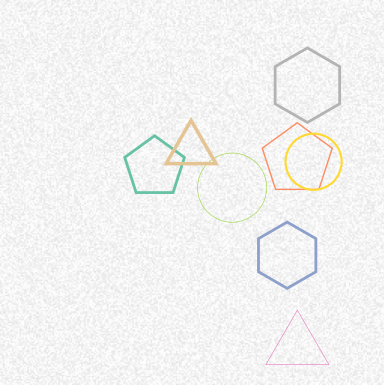[{"shape": "pentagon", "thickness": 2, "radius": 0.41, "center": [0.402, 0.566]}, {"shape": "pentagon", "thickness": 1, "radius": 0.48, "center": [0.772, 0.585]}, {"shape": "hexagon", "thickness": 2, "radius": 0.43, "center": [0.746, 0.337]}, {"shape": "triangle", "thickness": 0.5, "radius": 0.47, "center": [0.772, 0.1]}, {"shape": "circle", "thickness": 0.5, "radius": 0.45, "center": [0.603, 0.513]}, {"shape": "circle", "thickness": 1.5, "radius": 0.36, "center": [0.815, 0.58]}, {"shape": "triangle", "thickness": 2.5, "radius": 0.37, "center": [0.496, 0.612]}, {"shape": "hexagon", "thickness": 2, "radius": 0.48, "center": [0.798, 0.779]}]